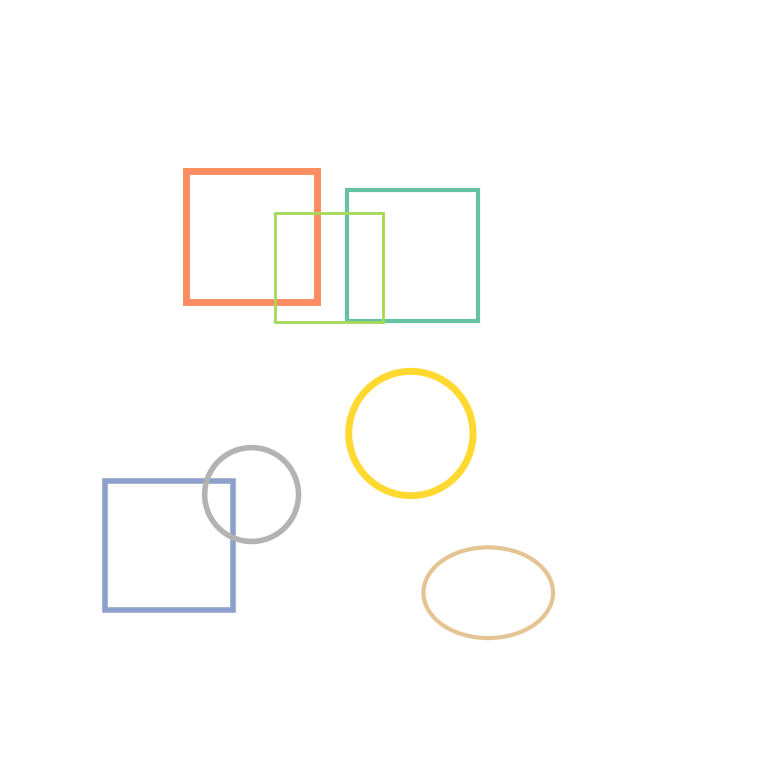[{"shape": "square", "thickness": 1.5, "radius": 0.43, "center": [0.536, 0.669]}, {"shape": "square", "thickness": 2.5, "radius": 0.42, "center": [0.327, 0.693]}, {"shape": "square", "thickness": 2, "radius": 0.42, "center": [0.22, 0.292]}, {"shape": "square", "thickness": 1, "radius": 0.35, "center": [0.427, 0.652]}, {"shape": "circle", "thickness": 2.5, "radius": 0.4, "center": [0.534, 0.437]}, {"shape": "oval", "thickness": 1.5, "radius": 0.42, "center": [0.634, 0.23]}, {"shape": "circle", "thickness": 2, "radius": 0.3, "center": [0.327, 0.358]}]